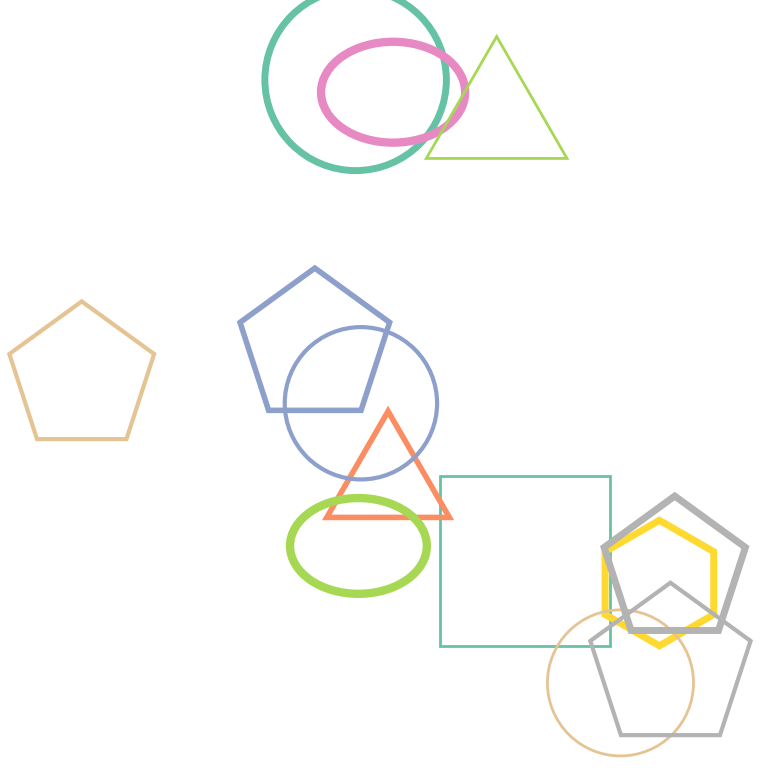[{"shape": "circle", "thickness": 2.5, "radius": 0.59, "center": [0.462, 0.896]}, {"shape": "square", "thickness": 1, "radius": 0.55, "center": [0.681, 0.272]}, {"shape": "triangle", "thickness": 2, "radius": 0.46, "center": [0.504, 0.374]}, {"shape": "pentagon", "thickness": 2, "radius": 0.51, "center": [0.409, 0.55]}, {"shape": "circle", "thickness": 1.5, "radius": 0.49, "center": [0.469, 0.476]}, {"shape": "oval", "thickness": 3, "radius": 0.47, "center": [0.511, 0.88]}, {"shape": "oval", "thickness": 3, "radius": 0.44, "center": [0.466, 0.291]}, {"shape": "triangle", "thickness": 1, "radius": 0.53, "center": [0.645, 0.847]}, {"shape": "hexagon", "thickness": 2.5, "radius": 0.41, "center": [0.856, 0.243]}, {"shape": "pentagon", "thickness": 1.5, "radius": 0.49, "center": [0.106, 0.51]}, {"shape": "circle", "thickness": 1, "radius": 0.47, "center": [0.806, 0.113]}, {"shape": "pentagon", "thickness": 2.5, "radius": 0.48, "center": [0.876, 0.259]}, {"shape": "pentagon", "thickness": 1.5, "radius": 0.55, "center": [0.871, 0.134]}]